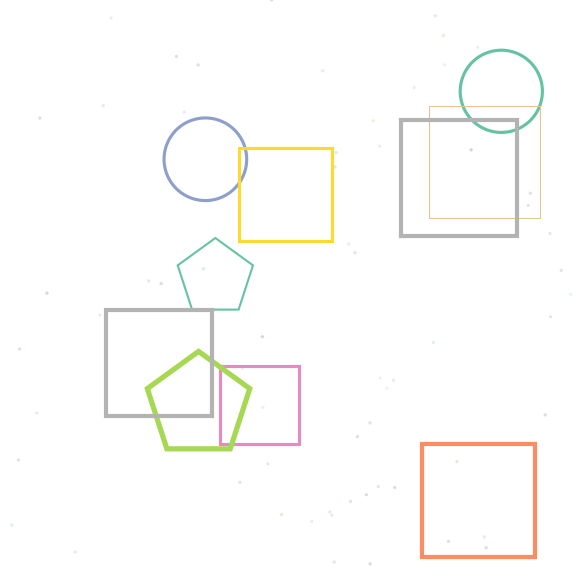[{"shape": "circle", "thickness": 1.5, "radius": 0.36, "center": [0.868, 0.841]}, {"shape": "pentagon", "thickness": 1, "radius": 0.34, "center": [0.373, 0.518]}, {"shape": "square", "thickness": 2, "radius": 0.49, "center": [0.828, 0.132]}, {"shape": "circle", "thickness": 1.5, "radius": 0.36, "center": [0.356, 0.723]}, {"shape": "square", "thickness": 1.5, "radius": 0.34, "center": [0.449, 0.298]}, {"shape": "pentagon", "thickness": 2.5, "radius": 0.47, "center": [0.344, 0.297]}, {"shape": "square", "thickness": 1.5, "radius": 0.4, "center": [0.495, 0.662]}, {"shape": "square", "thickness": 0.5, "radius": 0.48, "center": [0.839, 0.719]}, {"shape": "square", "thickness": 2, "radius": 0.46, "center": [0.276, 0.37]}, {"shape": "square", "thickness": 2, "radius": 0.5, "center": [0.795, 0.691]}]